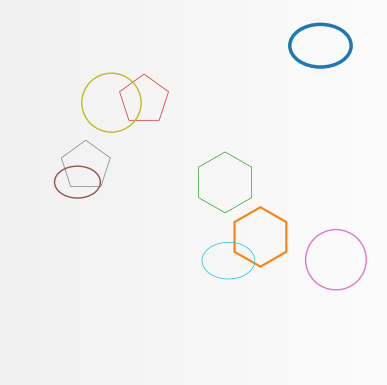[{"shape": "oval", "thickness": 2.5, "radius": 0.4, "center": [0.827, 0.881]}, {"shape": "hexagon", "thickness": 1.5, "radius": 0.39, "center": [0.672, 0.385]}, {"shape": "hexagon", "thickness": 0.5, "radius": 0.4, "center": [0.581, 0.526]}, {"shape": "pentagon", "thickness": 0.5, "radius": 0.33, "center": [0.372, 0.741]}, {"shape": "oval", "thickness": 1, "radius": 0.3, "center": [0.2, 0.527]}, {"shape": "circle", "thickness": 1, "radius": 0.39, "center": [0.867, 0.325]}, {"shape": "pentagon", "thickness": 0.5, "radius": 0.33, "center": [0.221, 0.569]}, {"shape": "circle", "thickness": 1, "radius": 0.38, "center": [0.288, 0.733]}, {"shape": "oval", "thickness": 0.5, "radius": 0.34, "center": [0.589, 0.323]}]